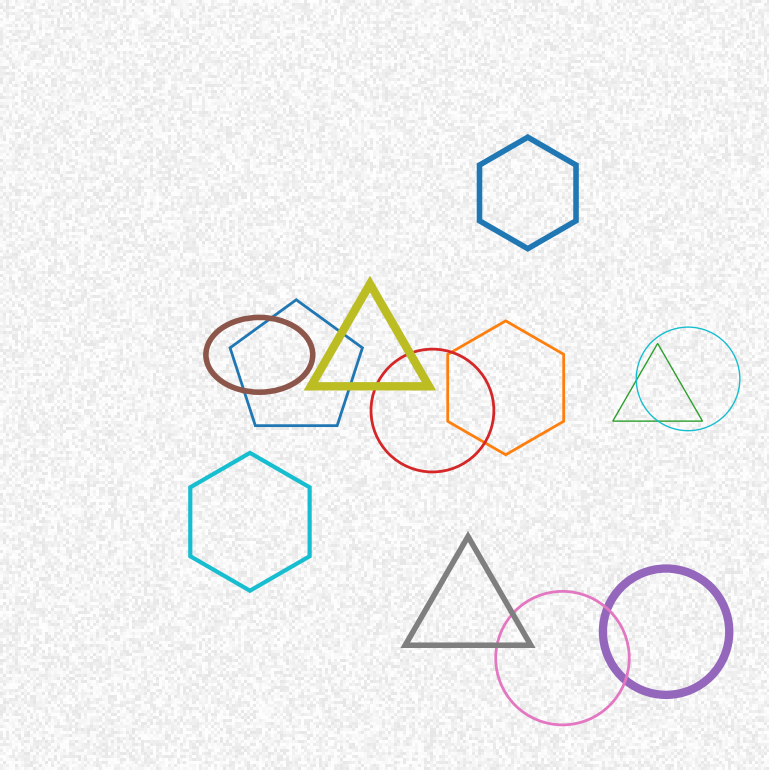[{"shape": "hexagon", "thickness": 2, "radius": 0.36, "center": [0.685, 0.749]}, {"shape": "pentagon", "thickness": 1, "radius": 0.45, "center": [0.385, 0.52]}, {"shape": "hexagon", "thickness": 1, "radius": 0.43, "center": [0.657, 0.496]}, {"shape": "triangle", "thickness": 0.5, "radius": 0.34, "center": [0.854, 0.487]}, {"shape": "circle", "thickness": 1, "radius": 0.4, "center": [0.562, 0.467]}, {"shape": "circle", "thickness": 3, "radius": 0.41, "center": [0.865, 0.18]}, {"shape": "oval", "thickness": 2, "radius": 0.35, "center": [0.337, 0.539]}, {"shape": "circle", "thickness": 1, "radius": 0.43, "center": [0.73, 0.145]}, {"shape": "triangle", "thickness": 2, "radius": 0.47, "center": [0.608, 0.209]}, {"shape": "triangle", "thickness": 3, "radius": 0.44, "center": [0.48, 0.543]}, {"shape": "hexagon", "thickness": 1.5, "radius": 0.45, "center": [0.325, 0.322]}, {"shape": "circle", "thickness": 0.5, "radius": 0.34, "center": [0.894, 0.508]}]